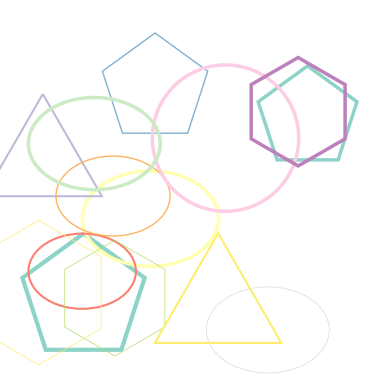[{"shape": "pentagon", "thickness": 2.5, "radius": 0.67, "center": [0.799, 0.694]}, {"shape": "pentagon", "thickness": 3, "radius": 0.84, "center": [0.217, 0.227]}, {"shape": "oval", "thickness": 2.5, "radius": 0.88, "center": [0.391, 0.432]}, {"shape": "triangle", "thickness": 1.5, "radius": 0.88, "center": [0.111, 0.579]}, {"shape": "oval", "thickness": 1.5, "radius": 0.7, "center": [0.213, 0.296]}, {"shape": "pentagon", "thickness": 1, "radius": 0.72, "center": [0.403, 0.77]}, {"shape": "oval", "thickness": 1, "radius": 0.74, "center": [0.294, 0.491]}, {"shape": "hexagon", "thickness": 0.5, "radius": 0.75, "center": [0.298, 0.226]}, {"shape": "circle", "thickness": 2.5, "radius": 0.95, "center": [0.586, 0.641]}, {"shape": "oval", "thickness": 0.5, "radius": 0.8, "center": [0.696, 0.143]}, {"shape": "hexagon", "thickness": 2.5, "radius": 0.7, "center": [0.774, 0.71]}, {"shape": "oval", "thickness": 2.5, "radius": 0.86, "center": [0.245, 0.627]}, {"shape": "hexagon", "thickness": 0.5, "radius": 0.94, "center": [0.1, 0.24]}, {"shape": "triangle", "thickness": 1.5, "radius": 0.95, "center": [0.567, 0.204]}]